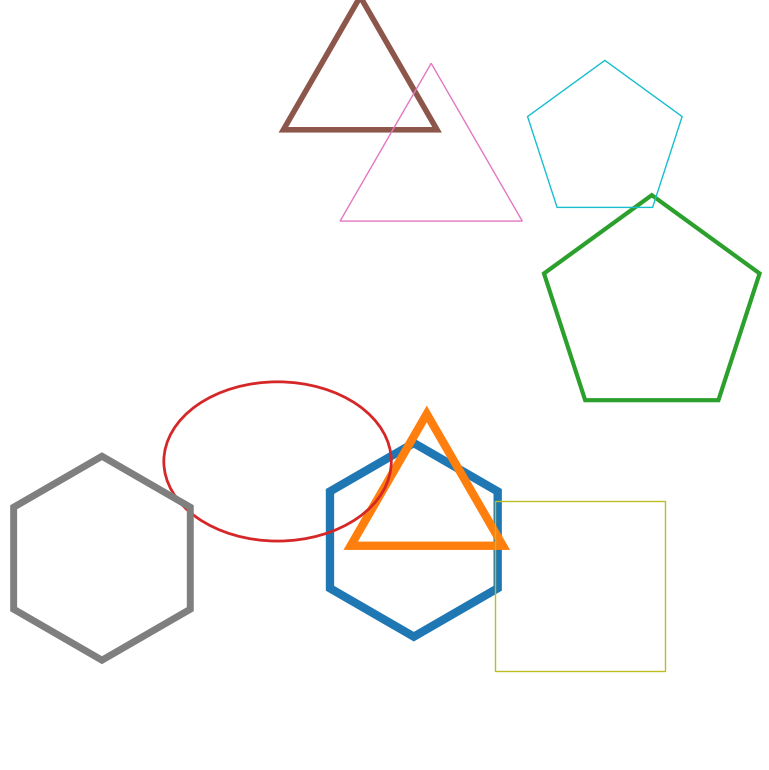[{"shape": "hexagon", "thickness": 3, "radius": 0.63, "center": [0.537, 0.299]}, {"shape": "triangle", "thickness": 3, "radius": 0.57, "center": [0.554, 0.348]}, {"shape": "pentagon", "thickness": 1.5, "radius": 0.74, "center": [0.846, 0.599]}, {"shape": "oval", "thickness": 1, "radius": 0.74, "center": [0.36, 0.401]}, {"shape": "triangle", "thickness": 2, "radius": 0.58, "center": [0.468, 0.889]}, {"shape": "triangle", "thickness": 0.5, "radius": 0.68, "center": [0.56, 0.781]}, {"shape": "hexagon", "thickness": 2.5, "radius": 0.66, "center": [0.132, 0.275]}, {"shape": "square", "thickness": 0.5, "radius": 0.55, "center": [0.753, 0.239]}, {"shape": "pentagon", "thickness": 0.5, "radius": 0.53, "center": [0.786, 0.816]}]